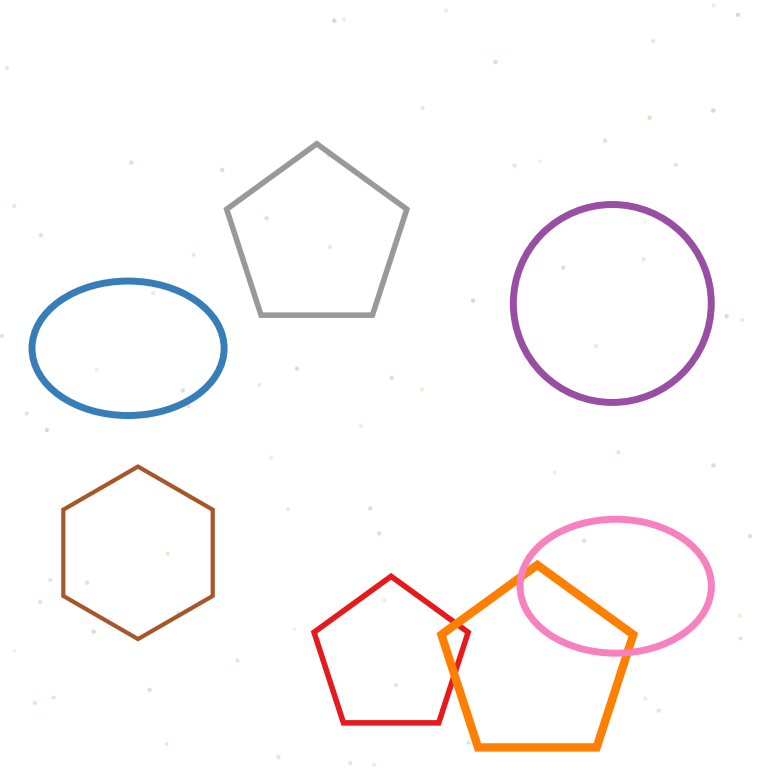[{"shape": "pentagon", "thickness": 2, "radius": 0.53, "center": [0.508, 0.146]}, {"shape": "oval", "thickness": 2.5, "radius": 0.62, "center": [0.166, 0.548]}, {"shape": "circle", "thickness": 2.5, "radius": 0.64, "center": [0.795, 0.606]}, {"shape": "pentagon", "thickness": 3, "radius": 0.66, "center": [0.698, 0.135]}, {"shape": "hexagon", "thickness": 1.5, "radius": 0.56, "center": [0.179, 0.282]}, {"shape": "oval", "thickness": 2.5, "radius": 0.62, "center": [0.8, 0.239]}, {"shape": "pentagon", "thickness": 2, "radius": 0.62, "center": [0.411, 0.69]}]